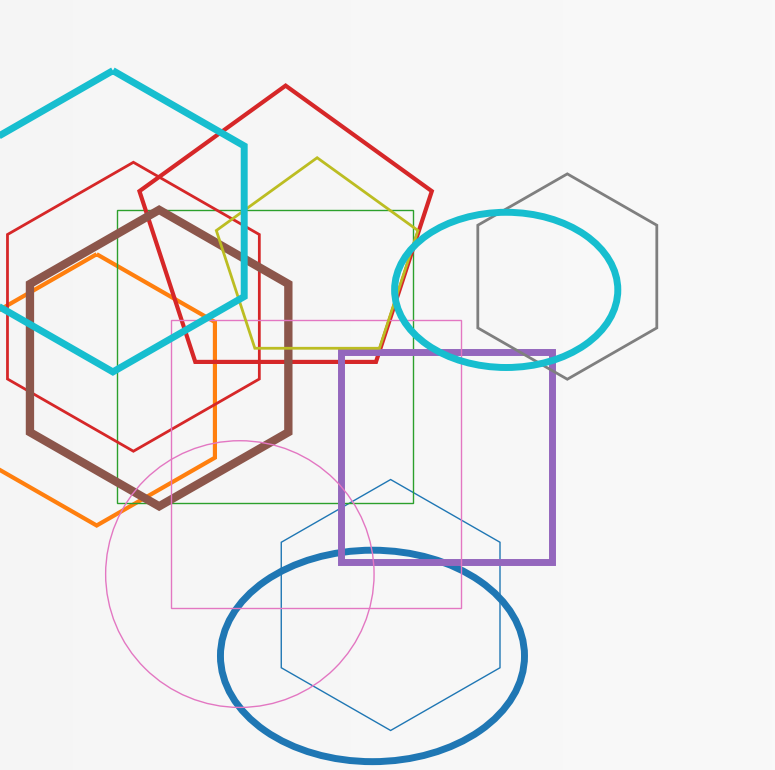[{"shape": "hexagon", "thickness": 0.5, "radius": 0.81, "center": [0.504, 0.214]}, {"shape": "oval", "thickness": 2.5, "radius": 0.98, "center": [0.481, 0.148]}, {"shape": "hexagon", "thickness": 1.5, "radius": 0.88, "center": [0.125, 0.494]}, {"shape": "square", "thickness": 0.5, "radius": 0.95, "center": [0.342, 0.537]}, {"shape": "hexagon", "thickness": 1, "radius": 0.94, "center": [0.172, 0.602]}, {"shape": "pentagon", "thickness": 1.5, "radius": 0.99, "center": [0.369, 0.69]}, {"shape": "square", "thickness": 2.5, "radius": 0.68, "center": [0.576, 0.406]}, {"shape": "hexagon", "thickness": 3, "radius": 0.96, "center": [0.205, 0.535]}, {"shape": "square", "thickness": 0.5, "radius": 0.93, "center": [0.408, 0.397]}, {"shape": "circle", "thickness": 0.5, "radius": 0.87, "center": [0.309, 0.254]}, {"shape": "hexagon", "thickness": 1, "radius": 0.67, "center": [0.732, 0.641]}, {"shape": "pentagon", "thickness": 1, "radius": 0.68, "center": [0.409, 0.658]}, {"shape": "oval", "thickness": 2.5, "radius": 0.72, "center": [0.653, 0.624]}, {"shape": "hexagon", "thickness": 2.5, "radius": 0.98, "center": [0.146, 0.713]}]